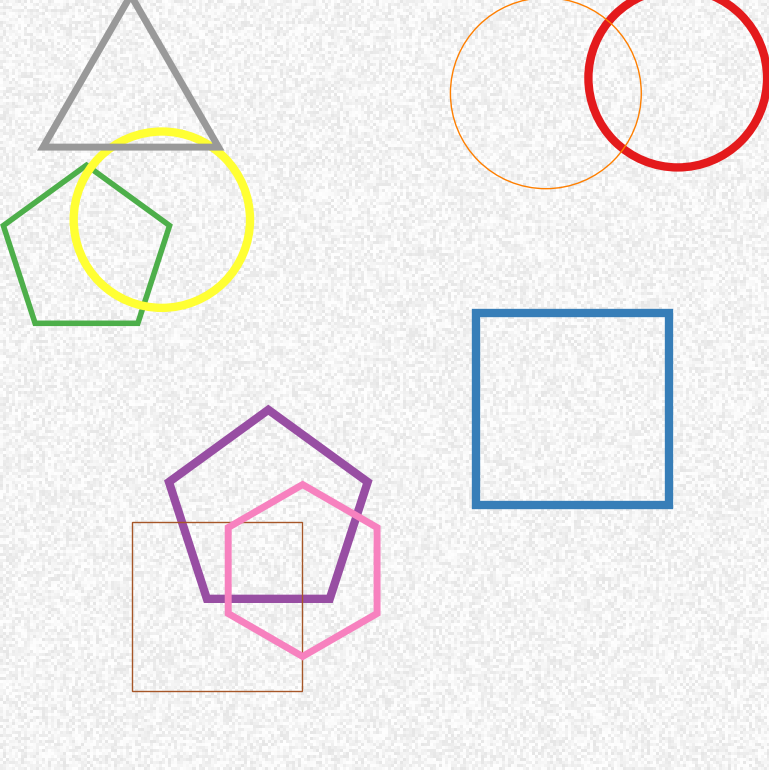[{"shape": "circle", "thickness": 3, "radius": 0.58, "center": [0.88, 0.899]}, {"shape": "square", "thickness": 3, "radius": 0.62, "center": [0.744, 0.469]}, {"shape": "pentagon", "thickness": 2, "radius": 0.57, "center": [0.112, 0.672]}, {"shape": "pentagon", "thickness": 3, "radius": 0.68, "center": [0.348, 0.332]}, {"shape": "circle", "thickness": 0.5, "radius": 0.62, "center": [0.709, 0.879]}, {"shape": "circle", "thickness": 3, "radius": 0.57, "center": [0.21, 0.715]}, {"shape": "square", "thickness": 0.5, "radius": 0.55, "center": [0.282, 0.212]}, {"shape": "hexagon", "thickness": 2.5, "radius": 0.56, "center": [0.393, 0.259]}, {"shape": "triangle", "thickness": 2.5, "radius": 0.66, "center": [0.17, 0.875]}]